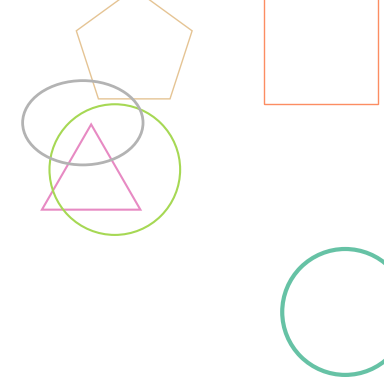[{"shape": "circle", "thickness": 3, "radius": 0.82, "center": [0.897, 0.19]}, {"shape": "square", "thickness": 1, "radius": 0.74, "center": [0.833, 0.879]}, {"shape": "triangle", "thickness": 1.5, "radius": 0.74, "center": [0.237, 0.529]}, {"shape": "circle", "thickness": 1.5, "radius": 0.85, "center": [0.298, 0.56]}, {"shape": "pentagon", "thickness": 1, "radius": 0.79, "center": [0.349, 0.871]}, {"shape": "oval", "thickness": 2, "radius": 0.78, "center": [0.215, 0.681]}]